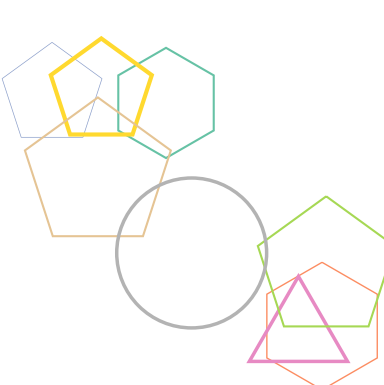[{"shape": "hexagon", "thickness": 1.5, "radius": 0.72, "center": [0.431, 0.733]}, {"shape": "hexagon", "thickness": 1, "radius": 0.83, "center": [0.837, 0.153]}, {"shape": "pentagon", "thickness": 0.5, "radius": 0.68, "center": [0.135, 0.754]}, {"shape": "triangle", "thickness": 2.5, "radius": 0.74, "center": [0.775, 0.135]}, {"shape": "pentagon", "thickness": 1.5, "radius": 0.93, "center": [0.847, 0.303]}, {"shape": "pentagon", "thickness": 3, "radius": 0.69, "center": [0.263, 0.762]}, {"shape": "pentagon", "thickness": 1.5, "radius": 1.0, "center": [0.254, 0.548]}, {"shape": "circle", "thickness": 2.5, "radius": 0.97, "center": [0.498, 0.343]}]